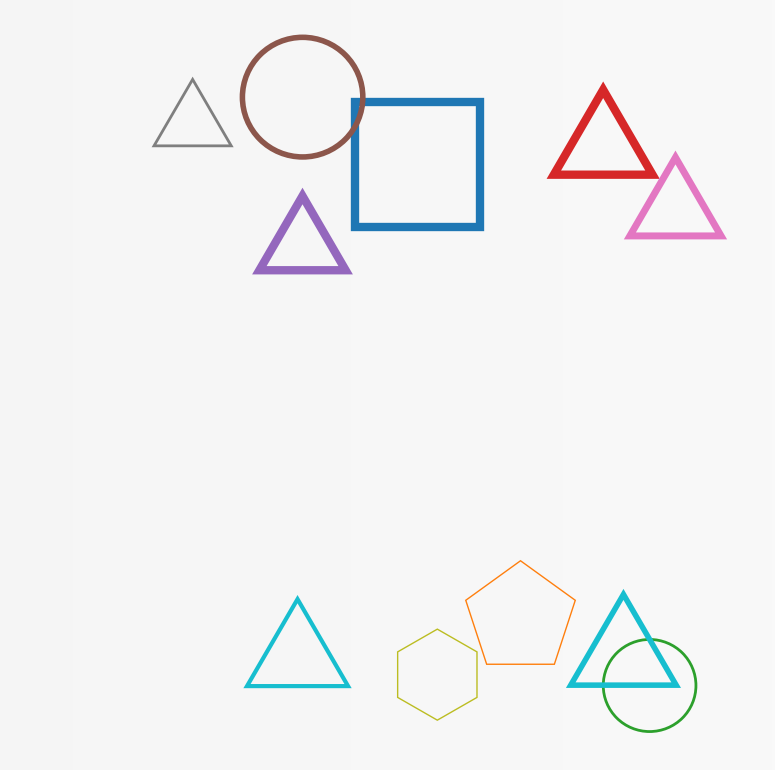[{"shape": "square", "thickness": 3, "radius": 0.4, "center": [0.539, 0.786]}, {"shape": "pentagon", "thickness": 0.5, "radius": 0.37, "center": [0.672, 0.197]}, {"shape": "circle", "thickness": 1, "radius": 0.3, "center": [0.838, 0.11]}, {"shape": "triangle", "thickness": 3, "radius": 0.37, "center": [0.778, 0.81]}, {"shape": "triangle", "thickness": 3, "radius": 0.32, "center": [0.39, 0.681]}, {"shape": "circle", "thickness": 2, "radius": 0.39, "center": [0.39, 0.874]}, {"shape": "triangle", "thickness": 2.5, "radius": 0.34, "center": [0.872, 0.728]}, {"shape": "triangle", "thickness": 1, "radius": 0.29, "center": [0.249, 0.839]}, {"shape": "hexagon", "thickness": 0.5, "radius": 0.3, "center": [0.564, 0.124]}, {"shape": "triangle", "thickness": 1.5, "radius": 0.38, "center": [0.384, 0.147]}, {"shape": "triangle", "thickness": 2, "radius": 0.39, "center": [0.804, 0.149]}]